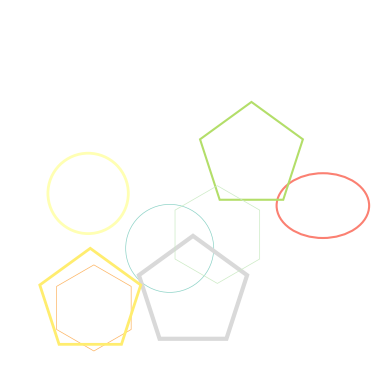[{"shape": "circle", "thickness": 0.5, "radius": 0.57, "center": [0.441, 0.355]}, {"shape": "circle", "thickness": 2, "radius": 0.52, "center": [0.229, 0.498]}, {"shape": "oval", "thickness": 1.5, "radius": 0.6, "center": [0.839, 0.466]}, {"shape": "hexagon", "thickness": 0.5, "radius": 0.56, "center": [0.244, 0.2]}, {"shape": "pentagon", "thickness": 1.5, "radius": 0.7, "center": [0.653, 0.595]}, {"shape": "pentagon", "thickness": 3, "radius": 0.74, "center": [0.501, 0.24]}, {"shape": "hexagon", "thickness": 0.5, "radius": 0.63, "center": [0.565, 0.391]}, {"shape": "pentagon", "thickness": 2, "radius": 0.69, "center": [0.234, 0.217]}]